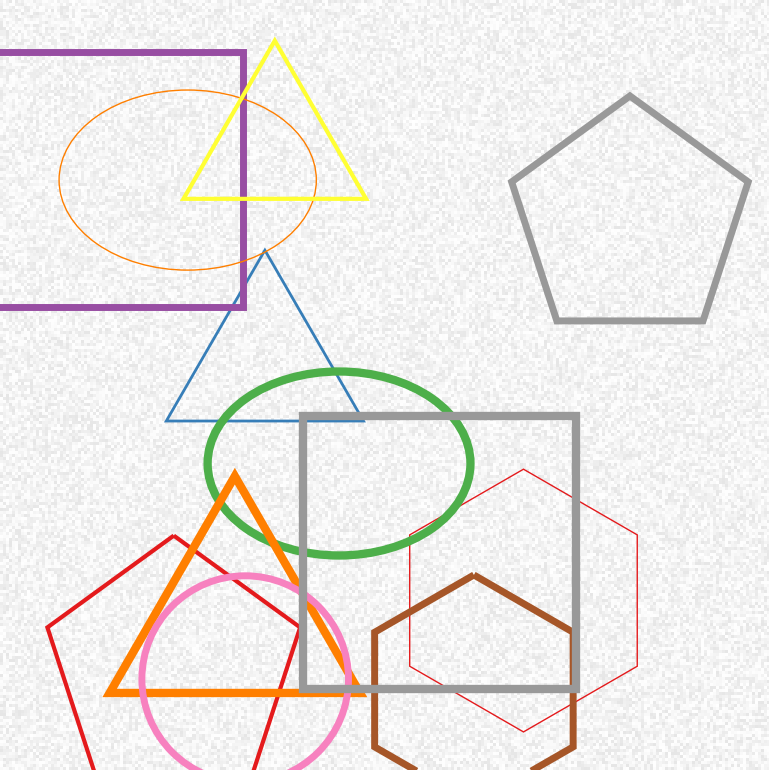[{"shape": "hexagon", "thickness": 0.5, "radius": 0.85, "center": [0.68, 0.22]}, {"shape": "pentagon", "thickness": 1.5, "radius": 0.86, "center": [0.226, 0.132]}, {"shape": "triangle", "thickness": 1, "radius": 0.74, "center": [0.344, 0.527]}, {"shape": "oval", "thickness": 3, "radius": 0.85, "center": [0.44, 0.398]}, {"shape": "square", "thickness": 2.5, "radius": 0.83, "center": [0.15, 0.767]}, {"shape": "triangle", "thickness": 3, "radius": 0.94, "center": [0.305, 0.194]}, {"shape": "oval", "thickness": 0.5, "radius": 0.84, "center": [0.244, 0.766]}, {"shape": "triangle", "thickness": 1.5, "radius": 0.68, "center": [0.357, 0.81]}, {"shape": "hexagon", "thickness": 2.5, "radius": 0.74, "center": [0.615, 0.104]}, {"shape": "circle", "thickness": 2.5, "radius": 0.67, "center": [0.318, 0.118]}, {"shape": "square", "thickness": 3, "radius": 0.89, "center": [0.571, 0.282]}, {"shape": "pentagon", "thickness": 2.5, "radius": 0.81, "center": [0.818, 0.714]}]